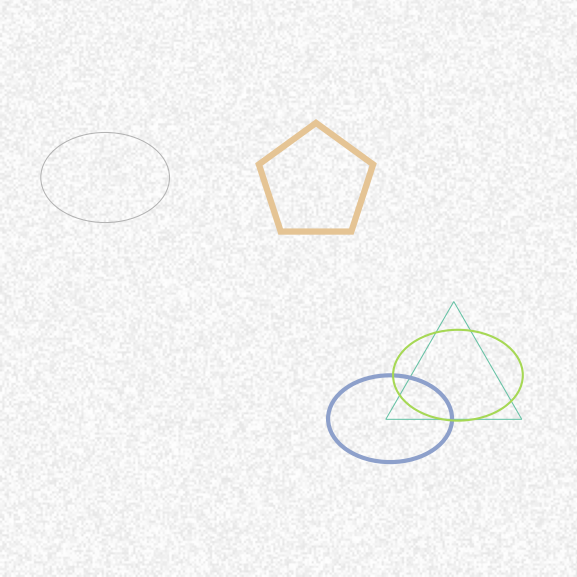[{"shape": "triangle", "thickness": 0.5, "radius": 0.68, "center": [0.786, 0.341]}, {"shape": "oval", "thickness": 2, "radius": 0.54, "center": [0.675, 0.274]}, {"shape": "oval", "thickness": 1, "radius": 0.56, "center": [0.793, 0.349]}, {"shape": "pentagon", "thickness": 3, "radius": 0.52, "center": [0.547, 0.682]}, {"shape": "oval", "thickness": 0.5, "radius": 0.56, "center": [0.182, 0.692]}]